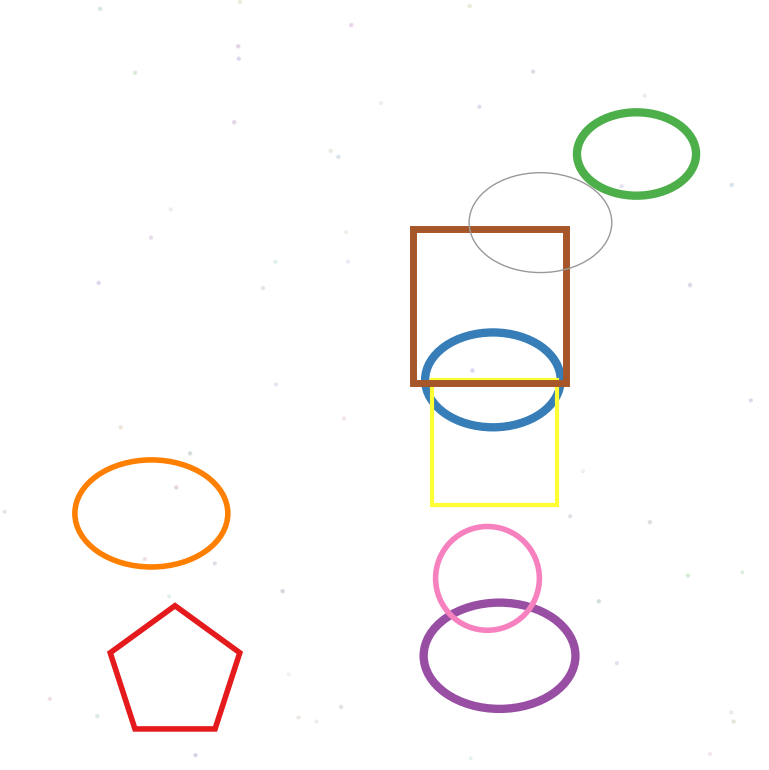[{"shape": "pentagon", "thickness": 2, "radius": 0.44, "center": [0.227, 0.125]}, {"shape": "oval", "thickness": 3, "radius": 0.44, "center": [0.64, 0.507]}, {"shape": "oval", "thickness": 3, "radius": 0.39, "center": [0.827, 0.8]}, {"shape": "oval", "thickness": 3, "radius": 0.49, "center": [0.649, 0.148]}, {"shape": "oval", "thickness": 2, "radius": 0.5, "center": [0.197, 0.333]}, {"shape": "square", "thickness": 1.5, "radius": 0.4, "center": [0.642, 0.425]}, {"shape": "square", "thickness": 2.5, "radius": 0.5, "center": [0.636, 0.602]}, {"shape": "circle", "thickness": 2, "radius": 0.34, "center": [0.633, 0.249]}, {"shape": "oval", "thickness": 0.5, "radius": 0.46, "center": [0.702, 0.711]}]